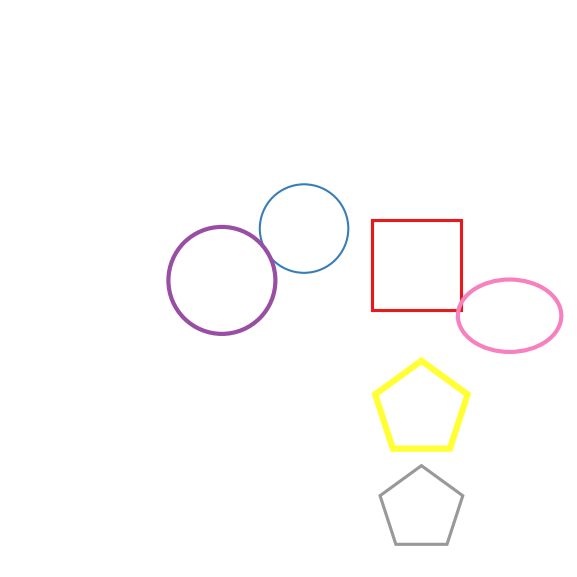[{"shape": "square", "thickness": 1.5, "radius": 0.39, "center": [0.722, 0.54]}, {"shape": "circle", "thickness": 1, "radius": 0.38, "center": [0.527, 0.603]}, {"shape": "circle", "thickness": 2, "radius": 0.46, "center": [0.384, 0.514]}, {"shape": "pentagon", "thickness": 3, "radius": 0.42, "center": [0.73, 0.29]}, {"shape": "oval", "thickness": 2, "radius": 0.45, "center": [0.882, 0.452]}, {"shape": "pentagon", "thickness": 1.5, "radius": 0.38, "center": [0.73, 0.118]}]